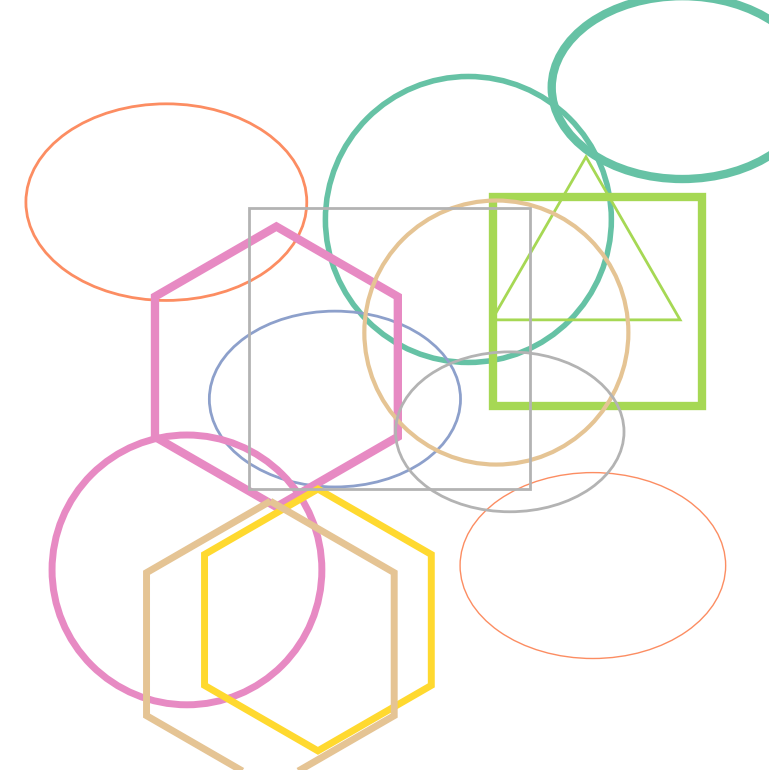[{"shape": "oval", "thickness": 3, "radius": 0.85, "center": [0.886, 0.886]}, {"shape": "circle", "thickness": 2, "radius": 0.93, "center": [0.608, 0.715]}, {"shape": "oval", "thickness": 0.5, "radius": 0.86, "center": [0.77, 0.266]}, {"shape": "oval", "thickness": 1, "radius": 0.91, "center": [0.216, 0.737]}, {"shape": "oval", "thickness": 1, "radius": 0.82, "center": [0.435, 0.482]}, {"shape": "hexagon", "thickness": 3, "radius": 0.91, "center": [0.359, 0.524]}, {"shape": "circle", "thickness": 2.5, "radius": 0.88, "center": [0.243, 0.26]}, {"shape": "triangle", "thickness": 1, "radius": 0.71, "center": [0.761, 0.655]}, {"shape": "square", "thickness": 3, "radius": 0.68, "center": [0.776, 0.608]}, {"shape": "hexagon", "thickness": 2.5, "radius": 0.85, "center": [0.413, 0.195]}, {"shape": "circle", "thickness": 1.5, "radius": 0.86, "center": [0.645, 0.568]}, {"shape": "hexagon", "thickness": 2.5, "radius": 0.93, "center": [0.351, 0.163]}, {"shape": "oval", "thickness": 1, "radius": 0.74, "center": [0.662, 0.439]}, {"shape": "square", "thickness": 1, "radius": 0.91, "center": [0.506, 0.548]}]